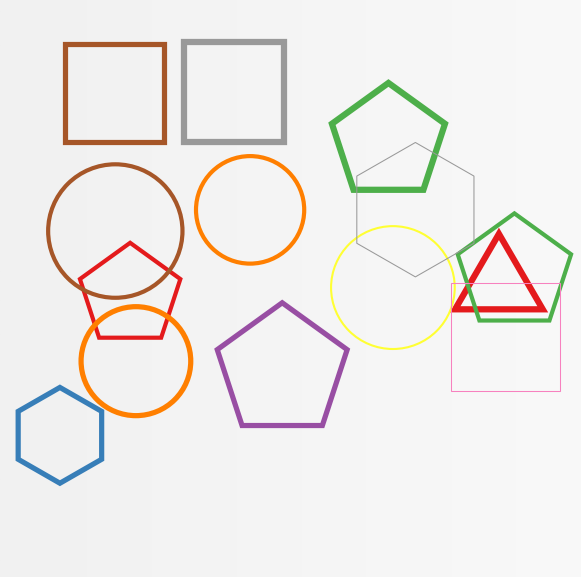[{"shape": "pentagon", "thickness": 2, "radius": 0.45, "center": [0.224, 0.488]}, {"shape": "triangle", "thickness": 3, "radius": 0.44, "center": [0.858, 0.507]}, {"shape": "hexagon", "thickness": 2.5, "radius": 0.41, "center": [0.103, 0.245]}, {"shape": "pentagon", "thickness": 2, "radius": 0.51, "center": [0.885, 0.527]}, {"shape": "pentagon", "thickness": 3, "radius": 0.51, "center": [0.668, 0.753]}, {"shape": "pentagon", "thickness": 2.5, "radius": 0.59, "center": [0.486, 0.357]}, {"shape": "circle", "thickness": 2.5, "radius": 0.47, "center": [0.234, 0.374]}, {"shape": "circle", "thickness": 2, "radius": 0.47, "center": [0.43, 0.636]}, {"shape": "circle", "thickness": 1, "radius": 0.53, "center": [0.676, 0.501]}, {"shape": "square", "thickness": 2.5, "radius": 0.42, "center": [0.197, 0.838]}, {"shape": "circle", "thickness": 2, "radius": 0.58, "center": [0.198, 0.599]}, {"shape": "square", "thickness": 0.5, "radius": 0.47, "center": [0.869, 0.415]}, {"shape": "hexagon", "thickness": 0.5, "radius": 0.58, "center": [0.715, 0.636]}, {"shape": "square", "thickness": 3, "radius": 0.43, "center": [0.403, 0.839]}]